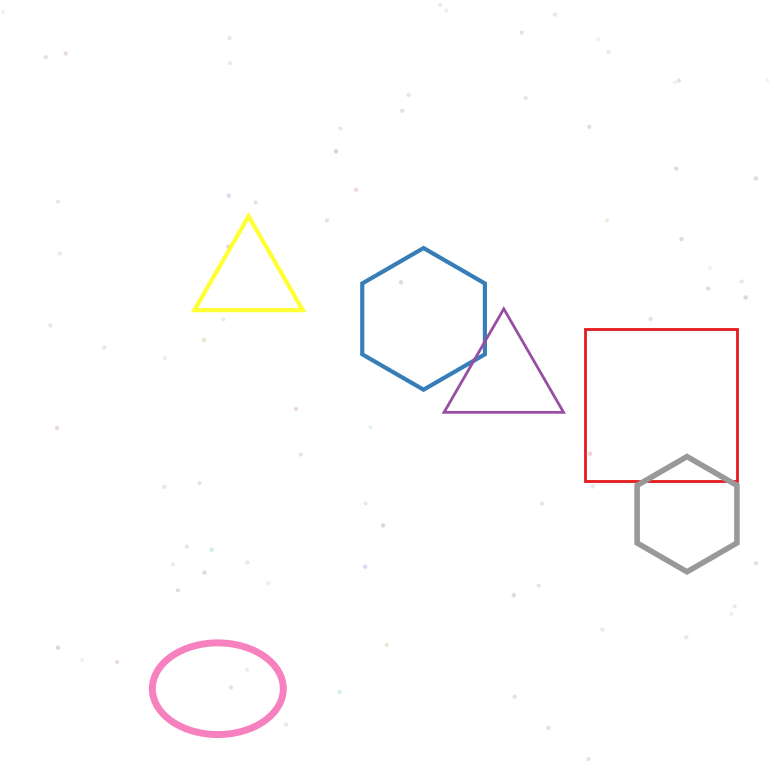[{"shape": "square", "thickness": 1, "radius": 0.49, "center": [0.859, 0.474]}, {"shape": "hexagon", "thickness": 1.5, "radius": 0.46, "center": [0.55, 0.586]}, {"shape": "triangle", "thickness": 1, "radius": 0.45, "center": [0.654, 0.509]}, {"shape": "triangle", "thickness": 1.5, "radius": 0.41, "center": [0.323, 0.638]}, {"shape": "oval", "thickness": 2.5, "radius": 0.43, "center": [0.283, 0.106]}, {"shape": "hexagon", "thickness": 2, "radius": 0.37, "center": [0.892, 0.332]}]